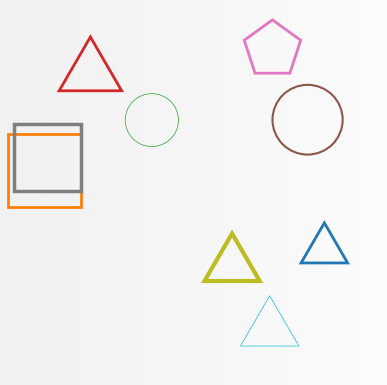[{"shape": "triangle", "thickness": 2, "radius": 0.35, "center": [0.837, 0.352]}, {"shape": "square", "thickness": 2, "radius": 0.47, "center": [0.114, 0.558]}, {"shape": "circle", "thickness": 0.5, "radius": 0.34, "center": [0.392, 0.688]}, {"shape": "triangle", "thickness": 2, "radius": 0.47, "center": [0.233, 0.811]}, {"shape": "circle", "thickness": 1.5, "radius": 0.45, "center": [0.794, 0.689]}, {"shape": "pentagon", "thickness": 2, "radius": 0.38, "center": [0.703, 0.872]}, {"shape": "square", "thickness": 2.5, "radius": 0.44, "center": [0.123, 0.592]}, {"shape": "triangle", "thickness": 3, "radius": 0.41, "center": [0.599, 0.311]}, {"shape": "triangle", "thickness": 0.5, "radius": 0.44, "center": [0.696, 0.145]}]